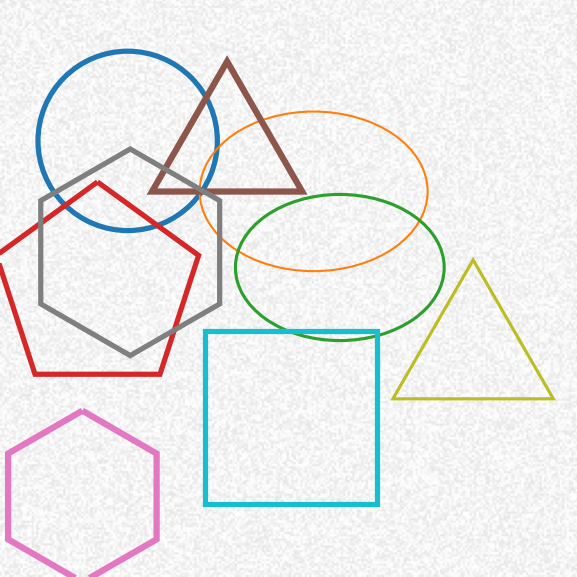[{"shape": "circle", "thickness": 2.5, "radius": 0.78, "center": [0.221, 0.755]}, {"shape": "oval", "thickness": 1, "radius": 0.99, "center": [0.543, 0.668]}, {"shape": "oval", "thickness": 1.5, "radius": 0.9, "center": [0.588, 0.536]}, {"shape": "pentagon", "thickness": 2.5, "radius": 0.92, "center": [0.169, 0.5]}, {"shape": "triangle", "thickness": 3, "radius": 0.75, "center": [0.393, 0.743]}, {"shape": "hexagon", "thickness": 3, "radius": 0.74, "center": [0.143, 0.139]}, {"shape": "hexagon", "thickness": 2.5, "radius": 0.89, "center": [0.225, 0.562]}, {"shape": "triangle", "thickness": 1.5, "radius": 0.8, "center": [0.819, 0.389]}, {"shape": "square", "thickness": 2.5, "radius": 0.75, "center": [0.504, 0.276]}]